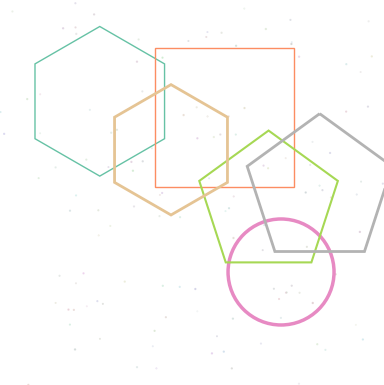[{"shape": "hexagon", "thickness": 1, "radius": 0.97, "center": [0.259, 0.737]}, {"shape": "square", "thickness": 1, "radius": 0.9, "center": [0.583, 0.694]}, {"shape": "circle", "thickness": 2.5, "radius": 0.69, "center": [0.73, 0.294]}, {"shape": "pentagon", "thickness": 1.5, "radius": 0.95, "center": [0.698, 0.472]}, {"shape": "hexagon", "thickness": 2, "radius": 0.85, "center": [0.444, 0.611]}, {"shape": "pentagon", "thickness": 2, "radius": 0.99, "center": [0.83, 0.507]}]